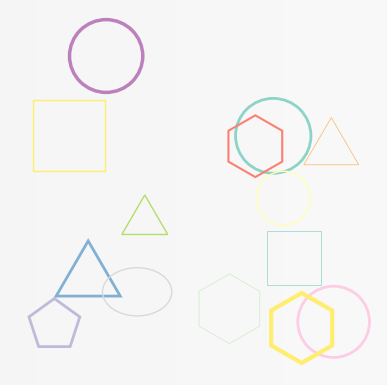[{"shape": "square", "thickness": 0.5, "radius": 0.35, "center": [0.759, 0.329]}, {"shape": "circle", "thickness": 2, "radius": 0.49, "center": [0.705, 0.647]}, {"shape": "circle", "thickness": 1, "radius": 0.35, "center": [0.732, 0.485]}, {"shape": "pentagon", "thickness": 2, "radius": 0.34, "center": [0.14, 0.156]}, {"shape": "hexagon", "thickness": 1.5, "radius": 0.4, "center": [0.659, 0.62]}, {"shape": "triangle", "thickness": 2, "radius": 0.48, "center": [0.228, 0.279]}, {"shape": "triangle", "thickness": 0.5, "radius": 0.41, "center": [0.855, 0.613]}, {"shape": "triangle", "thickness": 1, "radius": 0.34, "center": [0.374, 0.425]}, {"shape": "circle", "thickness": 2, "radius": 0.46, "center": [0.861, 0.164]}, {"shape": "oval", "thickness": 1, "radius": 0.45, "center": [0.354, 0.242]}, {"shape": "circle", "thickness": 2.5, "radius": 0.47, "center": [0.274, 0.855]}, {"shape": "hexagon", "thickness": 0.5, "radius": 0.45, "center": [0.592, 0.198]}, {"shape": "hexagon", "thickness": 3, "radius": 0.45, "center": [0.779, 0.148]}, {"shape": "square", "thickness": 1, "radius": 0.46, "center": [0.178, 0.648]}]